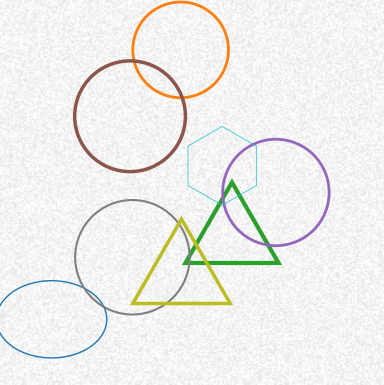[{"shape": "oval", "thickness": 1, "radius": 0.72, "center": [0.134, 0.171]}, {"shape": "circle", "thickness": 2, "radius": 0.62, "center": [0.469, 0.87]}, {"shape": "triangle", "thickness": 3, "radius": 0.7, "center": [0.603, 0.387]}, {"shape": "circle", "thickness": 2, "radius": 0.69, "center": [0.717, 0.5]}, {"shape": "circle", "thickness": 2.5, "radius": 0.72, "center": [0.338, 0.698]}, {"shape": "circle", "thickness": 1.5, "radius": 0.74, "center": [0.344, 0.332]}, {"shape": "triangle", "thickness": 2.5, "radius": 0.73, "center": [0.471, 0.285]}, {"shape": "hexagon", "thickness": 0.5, "radius": 0.51, "center": [0.577, 0.569]}]